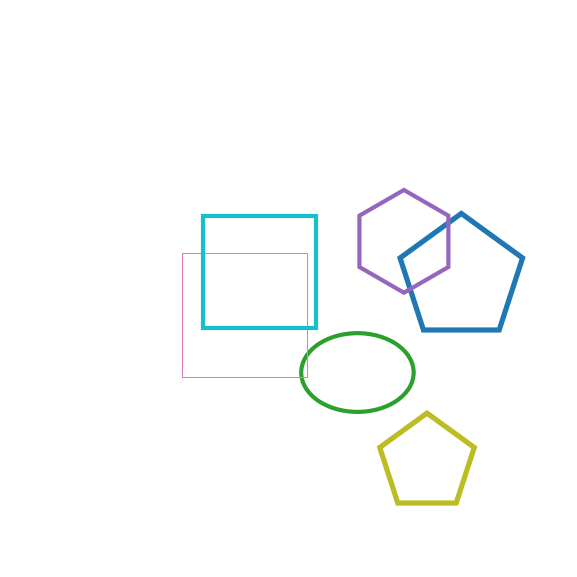[{"shape": "pentagon", "thickness": 2.5, "radius": 0.56, "center": [0.799, 0.518]}, {"shape": "oval", "thickness": 2, "radius": 0.49, "center": [0.619, 0.354]}, {"shape": "hexagon", "thickness": 2, "radius": 0.44, "center": [0.699, 0.581]}, {"shape": "square", "thickness": 0.5, "radius": 0.54, "center": [0.424, 0.453]}, {"shape": "pentagon", "thickness": 2.5, "radius": 0.43, "center": [0.739, 0.198]}, {"shape": "square", "thickness": 2, "radius": 0.49, "center": [0.45, 0.528]}]